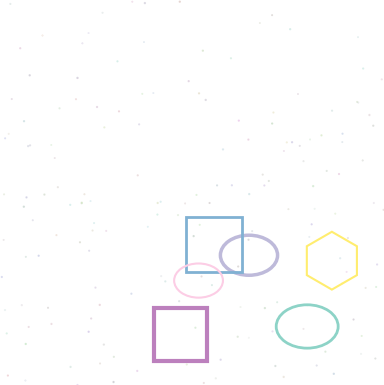[{"shape": "oval", "thickness": 2, "radius": 0.4, "center": [0.798, 0.152]}, {"shape": "oval", "thickness": 2.5, "radius": 0.37, "center": [0.647, 0.337]}, {"shape": "square", "thickness": 2, "radius": 0.36, "center": [0.555, 0.365]}, {"shape": "oval", "thickness": 1.5, "radius": 0.32, "center": [0.516, 0.271]}, {"shape": "square", "thickness": 3, "radius": 0.34, "center": [0.468, 0.131]}, {"shape": "hexagon", "thickness": 1.5, "radius": 0.38, "center": [0.862, 0.323]}]